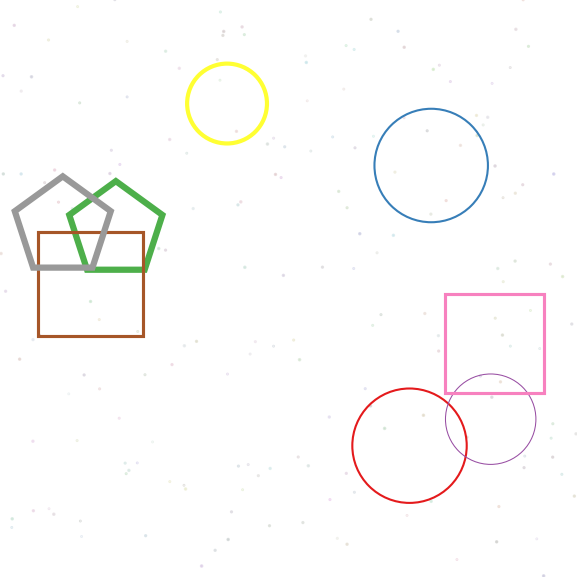[{"shape": "circle", "thickness": 1, "radius": 0.5, "center": [0.709, 0.227]}, {"shape": "circle", "thickness": 1, "radius": 0.49, "center": [0.747, 0.713]}, {"shape": "pentagon", "thickness": 3, "radius": 0.42, "center": [0.201, 0.601]}, {"shape": "circle", "thickness": 0.5, "radius": 0.39, "center": [0.85, 0.273]}, {"shape": "circle", "thickness": 2, "radius": 0.35, "center": [0.393, 0.82]}, {"shape": "square", "thickness": 1.5, "radius": 0.45, "center": [0.157, 0.507]}, {"shape": "square", "thickness": 1.5, "radius": 0.43, "center": [0.856, 0.404]}, {"shape": "pentagon", "thickness": 3, "radius": 0.44, "center": [0.109, 0.606]}]